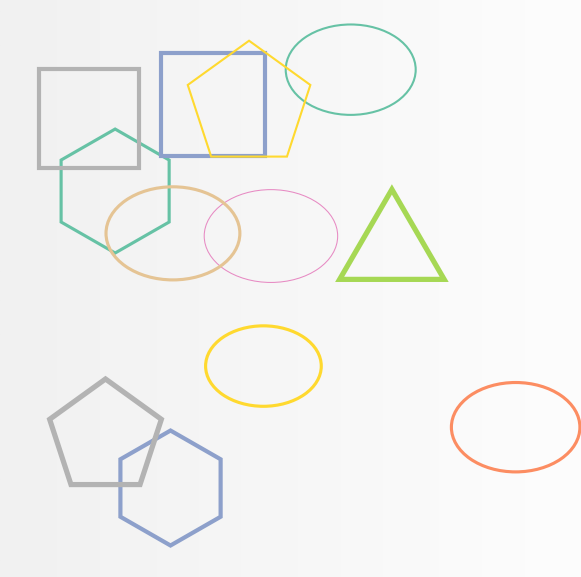[{"shape": "hexagon", "thickness": 1.5, "radius": 0.54, "center": [0.198, 0.668]}, {"shape": "oval", "thickness": 1, "radius": 0.56, "center": [0.603, 0.878]}, {"shape": "oval", "thickness": 1.5, "radius": 0.55, "center": [0.887, 0.259]}, {"shape": "hexagon", "thickness": 2, "radius": 0.5, "center": [0.293, 0.154]}, {"shape": "square", "thickness": 2, "radius": 0.45, "center": [0.367, 0.818]}, {"shape": "oval", "thickness": 0.5, "radius": 0.57, "center": [0.466, 0.59]}, {"shape": "triangle", "thickness": 2.5, "radius": 0.52, "center": [0.674, 0.567]}, {"shape": "pentagon", "thickness": 1, "radius": 0.55, "center": [0.428, 0.818]}, {"shape": "oval", "thickness": 1.5, "radius": 0.5, "center": [0.453, 0.365]}, {"shape": "oval", "thickness": 1.5, "radius": 0.58, "center": [0.298, 0.595]}, {"shape": "pentagon", "thickness": 2.5, "radius": 0.51, "center": [0.182, 0.242]}, {"shape": "square", "thickness": 2, "radius": 0.43, "center": [0.152, 0.794]}]